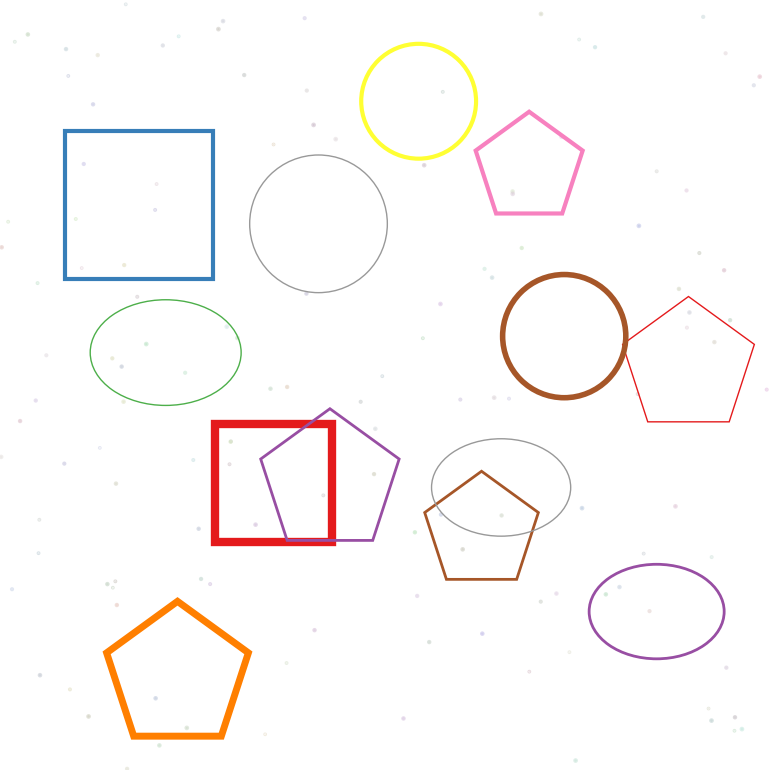[{"shape": "pentagon", "thickness": 0.5, "radius": 0.45, "center": [0.894, 0.525]}, {"shape": "square", "thickness": 3, "radius": 0.38, "center": [0.355, 0.373]}, {"shape": "square", "thickness": 1.5, "radius": 0.48, "center": [0.181, 0.733]}, {"shape": "oval", "thickness": 0.5, "radius": 0.49, "center": [0.215, 0.542]}, {"shape": "oval", "thickness": 1, "radius": 0.44, "center": [0.853, 0.206]}, {"shape": "pentagon", "thickness": 1, "radius": 0.47, "center": [0.428, 0.375]}, {"shape": "pentagon", "thickness": 2.5, "radius": 0.48, "center": [0.231, 0.122]}, {"shape": "circle", "thickness": 1.5, "radius": 0.37, "center": [0.544, 0.869]}, {"shape": "pentagon", "thickness": 1, "radius": 0.39, "center": [0.625, 0.31]}, {"shape": "circle", "thickness": 2, "radius": 0.4, "center": [0.733, 0.563]}, {"shape": "pentagon", "thickness": 1.5, "radius": 0.37, "center": [0.687, 0.782]}, {"shape": "circle", "thickness": 0.5, "radius": 0.45, "center": [0.414, 0.709]}, {"shape": "oval", "thickness": 0.5, "radius": 0.45, "center": [0.651, 0.367]}]